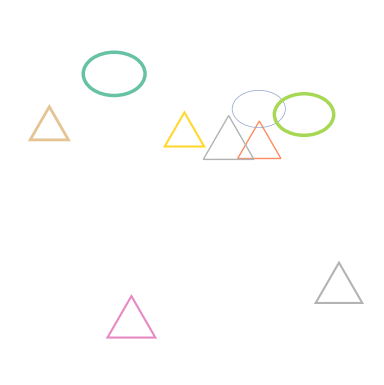[{"shape": "oval", "thickness": 2.5, "radius": 0.4, "center": [0.296, 0.808]}, {"shape": "triangle", "thickness": 1, "radius": 0.32, "center": [0.673, 0.621]}, {"shape": "oval", "thickness": 0.5, "radius": 0.35, "center": [0.672, 0.717]}, {"shape": "triangle", "thickness": 1.5, "radius": 0.36, "center": [0.341, 0.159]}, {"shape": "oval", "thickness": 2.5, "radius": 0.39, "center": [0.79, 0.703]}, {"shape": "triangle", "thickness": 1.5, "radius": 0.3, "center": [0.479, 0.649]}, {"shape": "triangle", "thickness": 2, "radius": 0.29, "center": [0.128, 0.665]}, {"shape": "triangle", "thickness": 1.5, "radius": 0.35, "center": [0.88, 0.248]}, {"shape": "triangle", "thickness": 1, "radius": 0.38, "center": [0.594, 0.624]}]